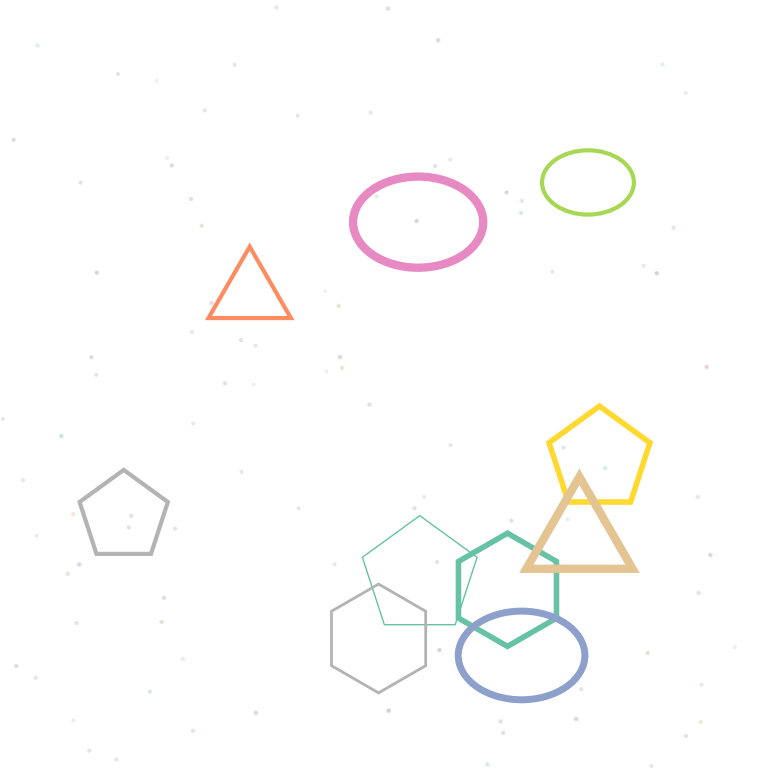[{"shape": "hexagon", "thickness": 2, "radius": 0.37, "center": [0.659, 0.234]}, {"shape": "pentagon", "thickness": 0.5, "radius": 0.39, "center": [0.545, 0.252]}, {"shape": "triangle", "thickness": 1.5, "radius": 0.31, "center": [0.324, 0.618]}, {"shape": "oval", "thickness": 2.5, "radius": 0.41, "center": [0.677, 0.149]}, {"shape": "oval", "thickness": 3, "radius": 0.42, "center": [0.543, 0.712]}, {"shape": "oval", "thickness": 1.5, "radius": 0.3, "center": [0.764, 0.763]}, {"shape": "pentagon", "thickness": 2, "radius": 0.34, "center": [0.779, 0.404]}, {"shape": "triangle", "thickness": 3, "radius": 0.4, "center": [0.753, 0.301]}, {"shape": "pentagon", "thickness": 1.5, "radius": 0.3, "center": [0.161, 0.329]}, {"shape": "hexagon", "thickness": 1, "radius": 0.35, "center": [0.492, 0.171]}]